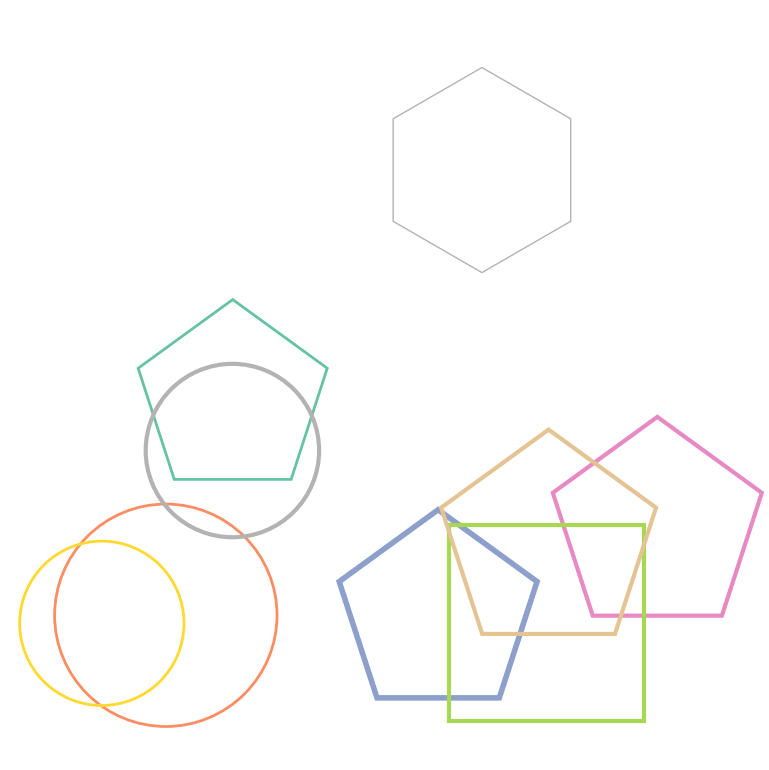[{"shape": "pentagon", "thickness": 1, "radius": 0.65, "center": [0.302, 0.482]}, {"shape": "circle", "thickness": 1, "radius": 0.72, "center": [0.215, 0.201]}, {"shape": "pentagon", "thickness": 2, "radius": 0.68, "center": [0.569, 0.203]}, {"shape": "pentagon", "thickness": 1.5, "radius": 0.71, "center": [0.854, 0.316]}, {"shape": "square", "thickness": 1.5, "radius": 0.63, "center": [0.709, 0.191]}, {"shape": "circle", "thickness": 1, "radius": 0.53, "center": [0.132, 0.19]}, {"shape": "pentagon", "thickness": 1.5, "radius": 0.73, "center": [0.712, 0.295]}, {"shape": "hexagon", "thickness": 0.5, "radius": 0.67, "center": [0.626, 0.779]}, {"shape": "circle", "thickness": 1.5, "radius": 0.56, "center": [0.302, 0.415]}]